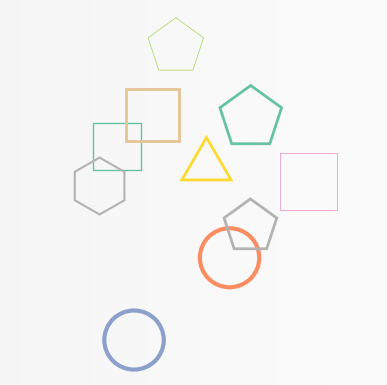[{"shape": "square", "thickness": 1, "radius": 0.31, "center": [0.303, 0.619]}, {"shape": "pentagon", "thickness": 2, "radius": 0.42, "center": [0.647, 0.694]}, {"shape": "circle", "thickness": 3, "radius": 0.38, "center": [0.592, 0.331]}, {"shape": "circle", "thickness": 3, "radius": 0.38, "center": [0.346, 0.117]}, {"shape": "square", "thickness": 0.5, "radius": 0.37, "center": [0.797, 0.529]}, {"shape": "pentagon", "thickness": 0.5, "radius": 0.38, "center": [0.454, 0.879]}, {"shape": "triangle", "thickness": 2, "radius": 0.37, "center": [0.533, 0.569]}, {"shape": "square", "thickness": 2, "radius": 0.34, "center": [0.393, 0.701]}, {"shape": "hexagon", "thickness": 1.5, "radius": 0.37, "center": [0.257, 0.517]}, {"shape": "pentagon", "thickness": 2, "radius": 0.36, "center": [0.646, 0.412]}]